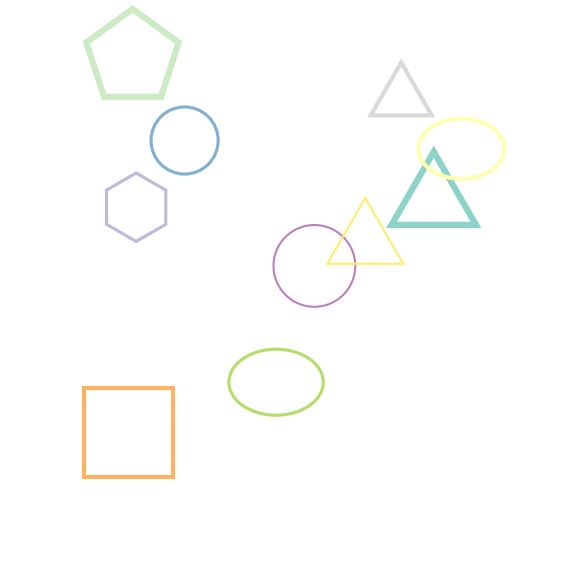[{"shape": "triangle", "thickness": 3, "radius": 0.42, "center": [0.751, 0.652]}, {"shape": "oval", "thickness": 2, "radius": 0.37, "center": [0.799, 0.741]}, {"shape": "hexagon", "thickness": 1.5, "radius": 0.3, "center": [0.236, 0.64]}, {"shape": "circle", "thickness": 1.5, "radius": 0.29, "center": [0.32, 0.756]}, {"shape": "square", "thickness": 2, "radius": 0.39, "center": [0.222, 0.251]}, {"shape": "oval", "thickness": 1.5, "radius": 0.41, "center": [0.478, 0.337]}, {"shape": "triangle", "thickness": 2, "radius": 0.3, "center": [0.695, 0.83]}, {"shape": "circle", "thickness": 1, "radius": 0.35, "center": [0.544, 0.539]}, {"shape": "pentagon", "thickness": 3, "radius": 0.42, "center": [0.229, 0.9]}, {"shape": "triangle", "thickness": 1, "radius": 0.38, "center": [0.632, 0.58]}]